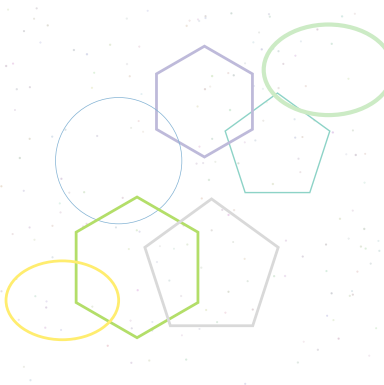[{"shape": "pentagon", "thickness": 1, "radius": 0.71, "center": [0.721, 0.615]}, {"shape": "hexagon", "thickness": 2, "radius": 0.72, "center": [0.531, 0.736]}, {"shape": "circle", "thickness": 0.5, "radius": 0.82, "center": [0.308, 0.583]}, {"shape": "hexagon", "thickness": 2, "radius": 0.91, "center": [0.356, 0.306]}, {"shape": "pentagon", "thickness": 2, "radius": 0.91, "center": [0.549, 0.301]}, {"shape": "oval", "thickness": 3, "radius": 0.84, "center": [0.853, 0.819]}, {"shape": "oval", "thickness": 2, "radius": 0.73, "center": [0.162, 0.22]}]